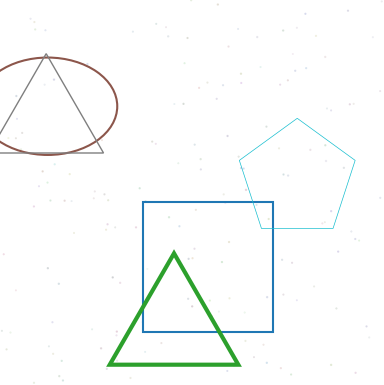[{"shape": "square", "thickness": 1.5, "radius": 0.85, "center": [0.541, 0.307]}, {"shape": "triangle", "thickness": 3, "radius": 0.96, "center": [0.452, 0.149]}, {"shape": "oval", "thickness": 1.5, "radius": 0.9, "center": [0.124, 0.724]}, {"shape": "triangle", "thickness": 1, "radius": 0.86, "center": [0.12, 0.689]}, {"shape": "pentagon", "thickness": 0.5, "radius": 0.79, "center": [0.772, 0.535]}]